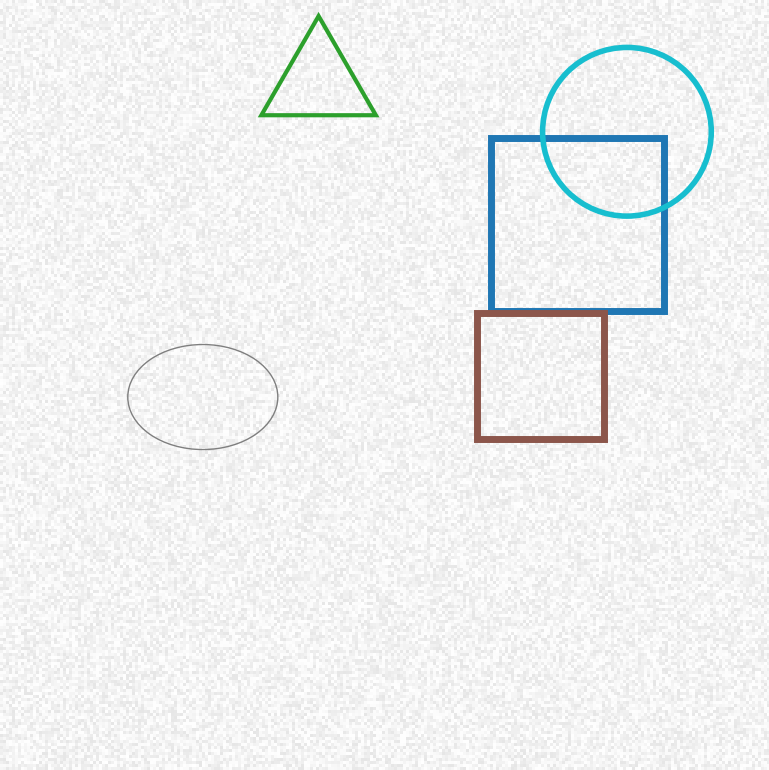[{"shape": "square", "thickness": 2.5, "radius": 0.56, "center": [0.75, 0.709]}, {"shape": "triangle", "thickness": 1.5, "radius": 0.43, "center": [0.414, 0.893]}, {"shape": "square", "thickness": 2.5, "radius": 0.41, "center": [0.702, 0.512]}, {"shape": "oval", "thickness": 0.5, "radius": 0.49, "center": [0.263, 0.484]}, {"shape": "circle", "thickness": 2, "radius": 0.55, "center": [0.814, 0.829]}]